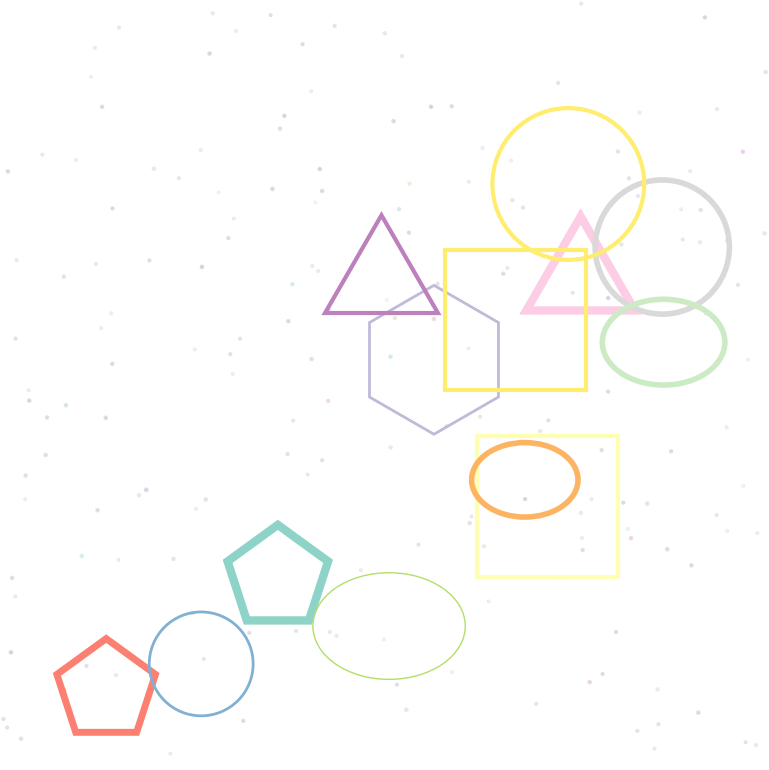[{"shape": "pentagon", "thickness": 3, "radius": 0.34, "center": [0.361, 0.25]}, {"shape": "square", "thickness": 1.5, "radius": 0.46, "center": [0.712, 0.342]}, {"shape": "hexagon", "thickness": 1, "radius": 0.48, "center": [0.564, 0.533]}, {"shape": "pentagon", "thickness": 2.5, "radius": 0.34, "center": [0.138, 0.103]}, {"shape": "circle", "thickness": 1, "radius": 0.34, "center": [0.261, 0.138]}, {"shape": "oval", "thickness": 2, "radius": 0.35, "center": [0.682, 0.377]}, {"shape": "oval", "thickness": 0.5, "radius": 0.49, "center": [0.505, 0.187]}, {"shape": "triangle", "thickness": 3, "radius": 0.41, "center": [0.754, 0.638]}, {"shape": "circle", "thickness": 2, "radius": 0.44, "center": [0.86, 0.679]}, {"shape": "triangle", "thickness": 1.5, "radius": 0.42, "center": [0.495, 0.636]}, {"shape": "oval", "thickness": 2, "radius": 0.4, "center": [0.862, 0.556]}, {"shape": "circle", "thickness": 1.5, "radius": 0.49, "center": [0.738, 0.761]}, {"shape": "square", "thickness": 1.5, "radius": 0.46, "center": [0.67, 0.584]}]